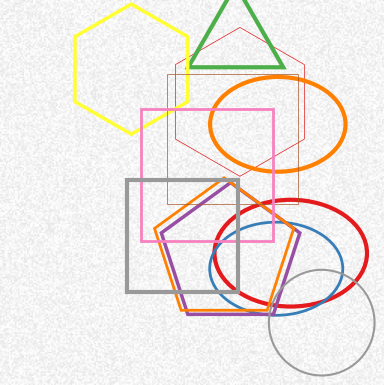[{"shape": "hexagon", "thickness": 0.5, "radius": 0.97, "center": [0.623, 0.735]}, {"shape": "oval", "thickness": 3, "radius": 0.99, "center": [0.755, 0.342]}, {"shape": "oval", "thickness": 2, "radius": 0.86, "center": [0.717, 0.302]}, {"shape": "triangle", "thickness": 3, "radius": 0.71, "center": [0.612, 0.897]}, {"shape": "pentagon", "thickness": 2.5, "radius": 0.95, "center": [0.599, 0.337]}, {"shape": "oval", "thickness": 3, "radius": 0.88, "center": [0.722, 0.677]}, {"shape": "pentagon", "thickness": 2, "radius": 0.95, "center": [0.582, 0.348]}, {"shape": "hexagon", "thickness": 2.5, "radius": 0.84, "center": [0.341, 0.82]}, {"shape": "square", "thickness": 0.5, "radius": 0.85, "center": [0.604, 0.639]}, {"shape": "square", "thickness": 2, "radius": 0.85, "center": [0.538, 0.546]}, {"shape": "circle", "thickness": 1.5, "radius": 0.69, "center": [0.836, 0.162]}, {"shape": "square", "thickness": 3, "radius": 0.72, "center": [0.474, 0.387]}]